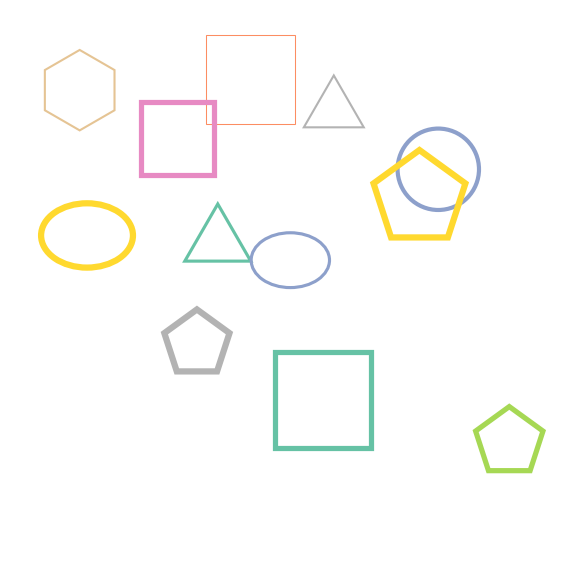[{"shape": "triangle", "thickness": 1.5, "radius": 0.33, "center": [0.377, 0.58]}, {"shape": "square", "thickness": 2.5, "radius": 0.42, "center": [0.56, 0.306]}, {"shape": "square", "thickness": 0.5, "radius": 0.38, "center": [0.434, 0.861]}, {"shape": "oval", "thickness": 1.5, "radius": 0.34, "center": [0.503, 0.549]}, {"shape": "circle", "thickness": 2, "radius": 0.35, "center": [0.759, 0.706]}, {"shape": "square", "thickness": 2.5, "radius": 0.32, "center": [0.307, 0.759]}, {"shape": "pentagon", "thickness": 2.5, "radius": 0.31, "center": [0.882, 0.234]}, {"shape": "pentagon", "thickness": 3, "radius": 0.42, "center": [0.726, 0.656]}, {"shape": "oval", "thickness": 3, "radius": 0.4, "center": [0.151, 0.591]}, {"shape": "hexagon", "thickness": 1, "radius": 0.35, "center": [0.138, 0.843]}, {"shape": "triangle", "thickness": 1, "radius": 0.3, "center": [0.578, 0.809]}, {"shape": "pentagon", "thickness": 3, "radius": 0.3, "center": [0.341, 0.404]}]